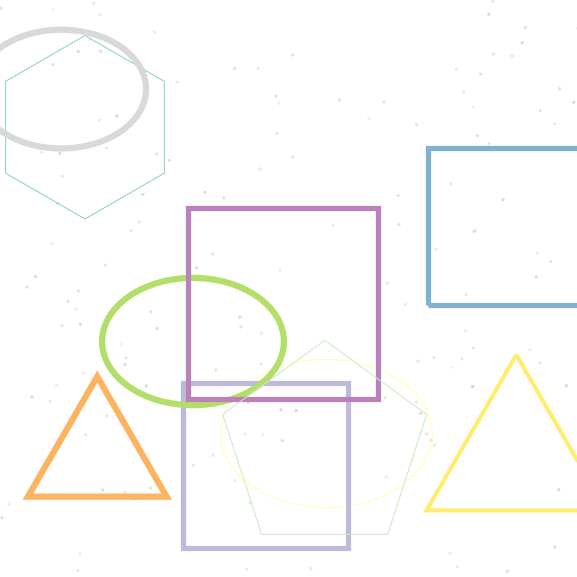[{"shape": "hexagon", "thickness": 0.5, "radius": 0.79, "center": [0.147, 0.779]}, {"shape": "oval", "thickness": 0.5, "radius": 0.92, "center": [0.565, 0.248]}, {"shape": "square", "thickness": 2.5, "radius": 0.71, "center": [0.459, 0.193]}, {"shape": "square", "thickness": 2.5, "radius": 0.68, "center": [0.877, 0.607]}, {"shape": "triangle", "thickness": 3, "radius": 0.69, "center": [0.168, 0.208]}, {"shape": "oval", "thickness": 3, "radius": 0.79, "center": [0.334, 0.408]}, {"shape": "oval", "thickness": 3, "radius": 0.73, "center": [0.106, 0.845]}, {"shape": "square", "thickness": 2.5, "radius": 0.82, "center": [0.489, 0.474]}, {"shape": "pentagon", "thickness": 0.5, "radius": 0.93, "center": [0.562, 0.224]}, {"shape": "triangle", "thickness": 2, "radius": 0.9, "center": [0.894, 0.205]}]